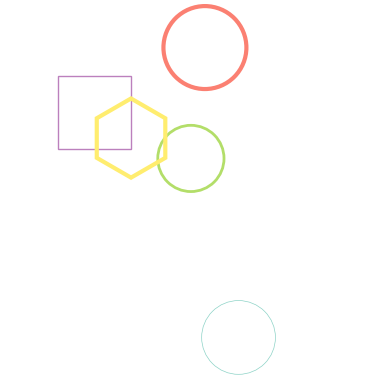[{"shape": "circle", "thickness": 0.5, "radius": 0.48, "center": [0.62, 0.124]}, {"shape": "circle", "thickness": 3, "radius": 0.54, "center": [0.532, 0.876]}, {"shape": "circle", "thickness": 2, "radius": 0.43, "center": [0.496, 0.588]}, {"shape": "square", "thickness": 1, "radius": 0.47, "center": [0.245, 0.708]}, {"shape": "hexagon", "thickness": 3, "radius": 0.51, "center": [0.34, 0.641]}]